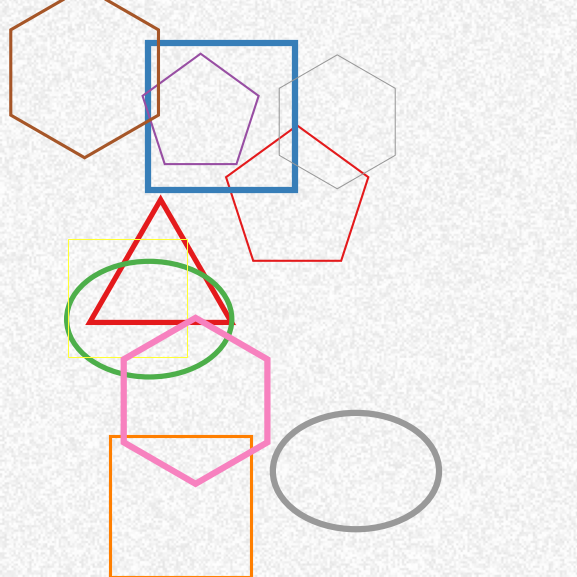[{"shape": "triangle", "thickness": 2.5, "radius": 0.71, "center": [0.278, 0.512]}, {"shape": "pentagon", "thickness": 1, "radius": 0.65, "center": [0.515, 0.652]}, {"shape": "square", "thickness": 3, "radius": 0.64, "center": [0.383, 0.798]}, {"shape": "oval", "thickness": 2.5, "radius": 0.72, "center": [0.258, 0.447]}, {"shape": "pentagon", "thickness": 1, "radius": 0.53, "center": [0.347, 0.8]}, {"shape": "square", "thickness": 1.5, "radius": 0.61, "center": [0.312, 0.122]}, {"shape": "square", "thickness": 0.5, "radius": 0.51, "center": [0.221, 0.483]}, {"shape": "hexagon", "thickness": 1.5, "radius": 0.74, "center": [0.147, 0.874]}, {"shape": "hexagon", "thickness": 3, "radius": 0.72, "center": [0.339, 0.305]}, {"shape": "hexagon", "thickness": 0.5, "radius": 0.58, "center": [0.584, 0.788]}, {"shape": "oval", "thickness": 3, "radius": 0.72, "center": [0.616, 0.183]}]